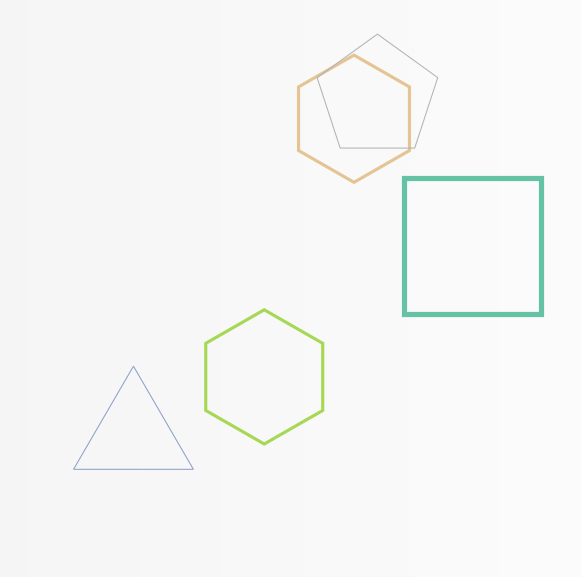[{"shape": "square", "thickness": 2.5, "radius": 0.59, "center": [0.813, 0.573]}, {"shape": "triangle", "thickness": 0.5, "radius": 0.6, "center": [0.23, 0.246]}, {"shape": "hexagon", "thickness": 1.5, "radius": 0.58, "center": [0.455, 0.346]}, {"shape": "hexagon", "thickness": 1.5, "radius": 0.55, "center": [0.609, 0.794]}, {"shape": "pentagon", "thickness": 0.5, "radius": 0.55, "center": [0.649, 0.831]}]